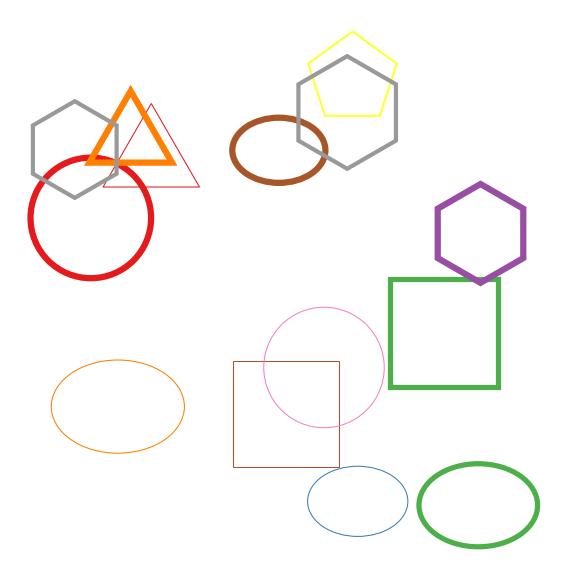[{"shape": "circle", "thickness": 3, "radius": 0.52, "center": [0.157, 0.622]}, {"shape": "triangle", "thickness": 0.5, "radius": 0.48, "center": [0.262, 0.723]}, {"shape": "oval", "thickness": 0.5, "radius": 0.43, "center": [0.619, 0.131]}, {"shape": "oval", "thickness": 2.5, "radius": 0.51, "center": [0.828, 0.124]}, {"shape": "square", "thickness": 2.5, "radius": 0.47, "center": [0.769, 0.422]}, {"shape": "hexagon", "thickness": 3, "radius": 0.43, "center": [0.832, 0.595]}, {"shape": "triangle", "thickness": 3, "radius": 0.41, "center": [0.226, 0.759]}, {"shape": "oval", "thickness": 0.5, "radius": 0.58, "center": [0.204, 0.295]}, {"shape": "pentagon", "thickness": 1, "radius": 0.4, "center": [0.61, 0.864]}, {"shape": "oval", "thickness": 3, "radius": 0.4, "center": [0.483, 0.739]}, {"shape": "square", "thickness": 0.5, "radius": 0.46, "center": [0.495, 0.282]}, {"shape": "circle", "thickness": 0.5, "radius": 0.52, "center": [0.561, 0.363]}, {"shape": "hexagon", "thickness": 2, "radius": 0.49, "center": [0.601, 0.804]}, {"shape": "hexagon", "thickness": 2, "radius": 0.42, "center": [0.129, 0.74]}]